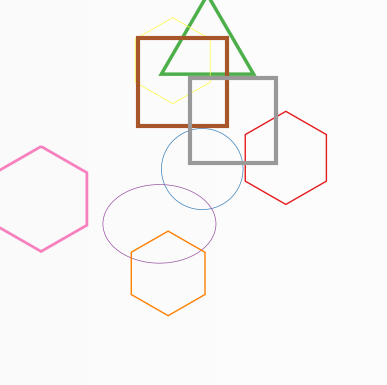[{"shape": "hexagon", "thickness": 1, "radius": 0.6, "center": [0.738, 0.59]}, {"shape": "circle", "thickness": 0.5, "radius": 0.53, "center": [0.522, 0.561]}, {"shape": "triangle", "thickness": 2.5, "radius": 0.69, "center": [0.535, 0.876]}, {"shape": "oval", "thickness": 0.5, "radius": 0.73, "center": [0.411, 0.419]}, {"shape": "hexagon", "thickness": 1, "radius": 0.55, "center": [0.434, 0.29]}, {"shape": "hexagon", "thickness": 0.5, "radius": 0.56, "center": [0.446, 0.842]}, {"shape": "square", "thickness": 3, "radius": 0.57, "center": [0.47, 0.786]}, {"shape": "hexagon", "thickness": 2, "radius": 0.68, "center": [0.106, 0.483]}, {"shape": "square", "thickness": 3, "radius": 0.55, "center": [0.601, 0.687]}]